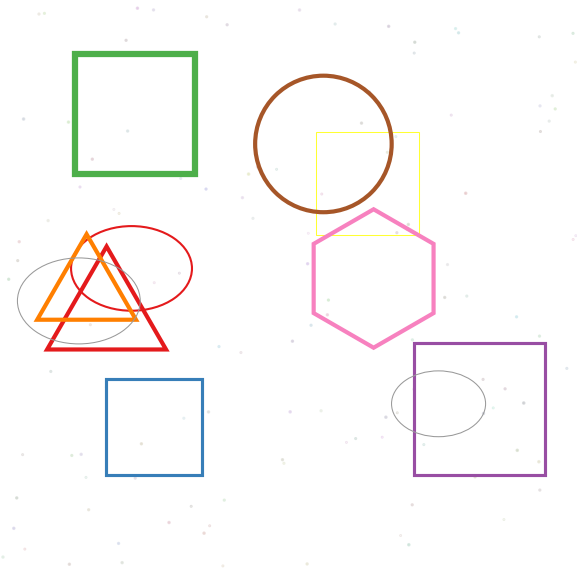[{"shape": "triangle", "thickness": 2, "radius": 0.59, "center": [0.185, 0.453]}, {"shape": "oval", "thickness": 1, "radius": 0.52, "center": [0.228, 0.534]}, {"shape": "square", "thickness": 1.5, "radius": 0.42, "center": [0.267, 0.26]}, {"shape": "square", "thickness": 3, "radius": 0.52, "center": [0.234, 0.802]}, {"shape": "square", "thickness": 1.5, "radius": 0.57, "center": [0.831, 0.291]}, {"shape": "triangle", "thickness": 2, "radius": 0.49, "center": [0.15, 0.495]}, {"shape": "square", "thickness": 0.5, "radius": 0.45, "center": [0.636, 0.681]}, {"shape": "circle", "thickness": 2, "radius": 0.59, "center": [0.56, 0.75]}, {"shape": "hexagon", "thickness": 2, "radius": 0.6, "center": [0.647, 0.517]}, {"shape": "oval", "thickness": 0.5, "radius": 0.53, "center": [0.137, 0.478]}, {"shape": "oval", "thickness": 0.5, "radius": 0.41, "center": [0.759, 0.3]}]